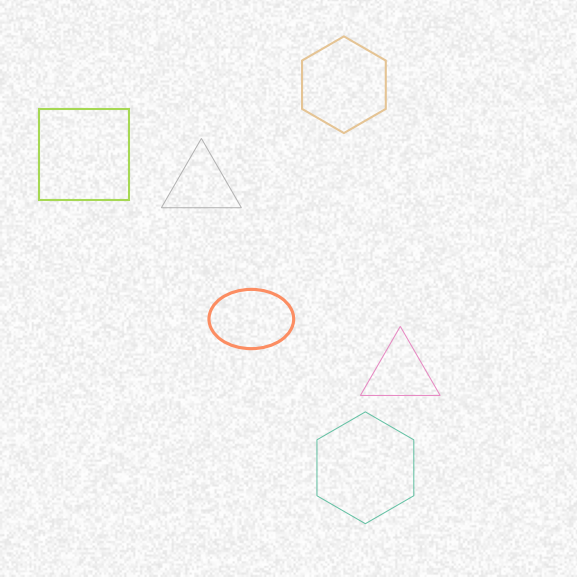[{"shape": "hexagon", "thickness": 0.5, "radius": 0.48, "center": [0.633, 0.189]}, {"shape": "oval", "thickness": 1.5, "radius": 0.37, "center": [0.435, 0.447]}, {"shape": "triangle", "thickness": 0.5, "radius": 0.4, "center": [0.693, 0.354]}, {"shape": "square", "thickness": 1, "radius": 0.39, "center": [0.146, 0.732]}, {"shape": "hexagon", "thickness": 1, "radius": 0.42, "center": [0.596, 0.852]}, {"shape": "triangle", "thickness": 0.5, "radius": 0.4, "center": [0.349, 0.679]}]